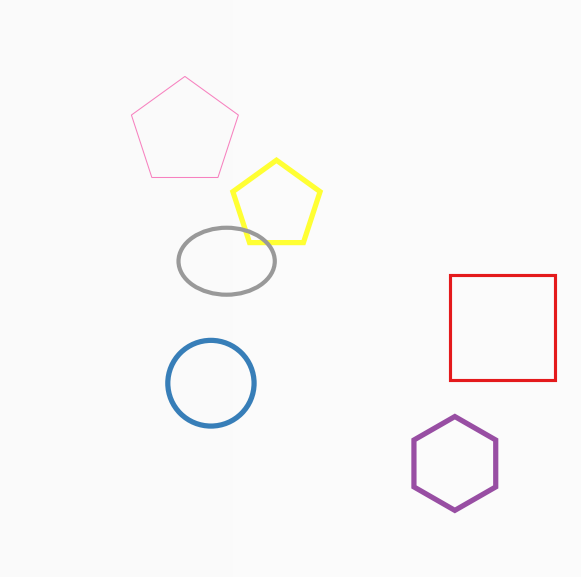[{"shape": "square", "thickness": 1.5, "radius": 0.45, "center": [0.865, 0.432]}, {"shape": "circle", "thickness": 2.5, "radius": 0.37, "center": [0.363, 0.336]}, {"shape": "hexagon", "thickness": 2.5, "radius": 0.41, "center": [0.783, 0.197]}, {"shape": "pentagon", "thickness": 2.5, "radius": 0.39, "center": [0.476, 0.643]}, {"shape": "pentagon", "thickness": 0.5, "radius": 0.48, "center": [0.318, 0.77]}, {"shape": "oval", "thickness": 2, "radius": 0.41, "center": [0.39, 0.547]}]